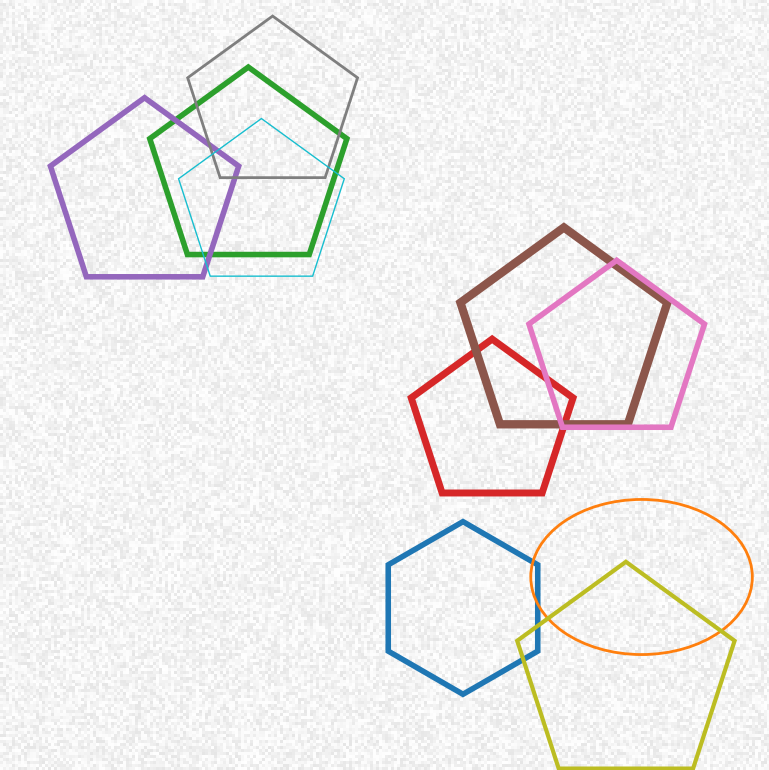[{"shape": "hexagon", "thickness": 2, "radius": 0.56, "center": [0.601, 0.21]}, {"shape": "oval", "thickness": 1, "radius": 0.72, "center": [0.833, 0.251]}, {"shape": "pentagon", "thickness": 2, "radius": 0.67, "center": [0.322, 0.778]}, {"shape": "pentagon", "thickness": 2.5, "radius": 0.55, "center": [0.639, 0.449]}, {"shape": "pentagon", "thickness": 2, "radius": 0.64, "center": [0.188, 0.745]}, {"shape": "pentagon", "thickness": 3, "radius": 0.71, "center": [0.732, 0.563]}, {"shape": "pentagon", "thickness": 2, "radius": 0.6, "center": [0.801, 0.542]}, {"shape": "pentagon", "thickness": 1, "radius": 0.58, "center": [0.354, 0.863]}, {"shape": "pentagon", "thickness": 1.5, "radius": 0.74, "center": [0.813, 0.122]}, {"shape": "pentagon", "thickness": 0.5, "radius": 0.57, "center": [0.34, 0.733]}]